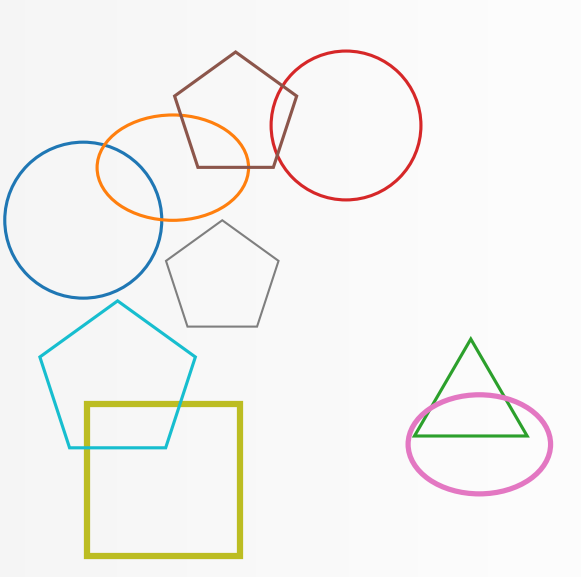[{"shape": "circle", "thickness": 1.5, "radius": 0.68, "center": [0.143, 0.618]}, {"shape": "oval", "thickness": 1.5, "radius": 0.65, "center": [0.297, 0.709]}, {"shape": "triangle", "thickness": 1.5, "radius": 0.56, "center": [0.81, 0.3]}, {"shape": "circle", "thickness": 1.5, "radius": 0.64, "center": [0.595, 0.782]}, {"shape": "pentagon", "thickness": 1.5, "radius": 0.55, "center": [0.405, 0.799]}, {"shape": "oval", "thickness": 2.5, "radius": 0.61, "center": [0.825, 0.23]}, {"shape": "pentagon", "thickness": 1, "radius": 0.51, "center": [0.382, 0.516]}, {"shape": "square", "thickness": 3, "radius": 0.66, "center": [0.281, 0.168]}, {"shape": "pentagon", "thickness": 1.5, "radius": 0.7, "center": [0.202, 0.337]}]